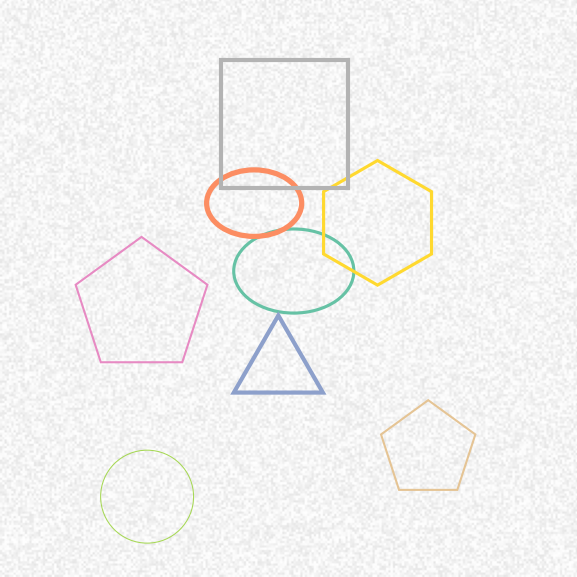[{"shape": "oval", "thickness": 1.5, "radius": 0.52, "center": [0.509, 0.53]}, {"shape": "oval", "thickness": 2.5, "radius": 0.41, "center": [0.44, 0.647]}, {"shape": "triangle", "thickness": 2, "radius": 0.45, "center": [0.482, 0.364]}, {"shape": "pentagon", "thickness": 1, "radius": 0.6, "center": [0.245, 0.469]}, {"shape": "circle", "thickness": 0.5, "radius": 0.4, "center": [0.255, 0.139]}, {"shape": "hexagon", "thickness": 1.5, "radius": 0.54, "center": [0.654, 0.613]}, {"shape": "pentagon", "thickness": 1, "radius": 0.43, "center": [0.741, 0.22]}, {"shape": "square", "thickness": 2, "radius": 0.55, "center": [0.493, 0.784]}]